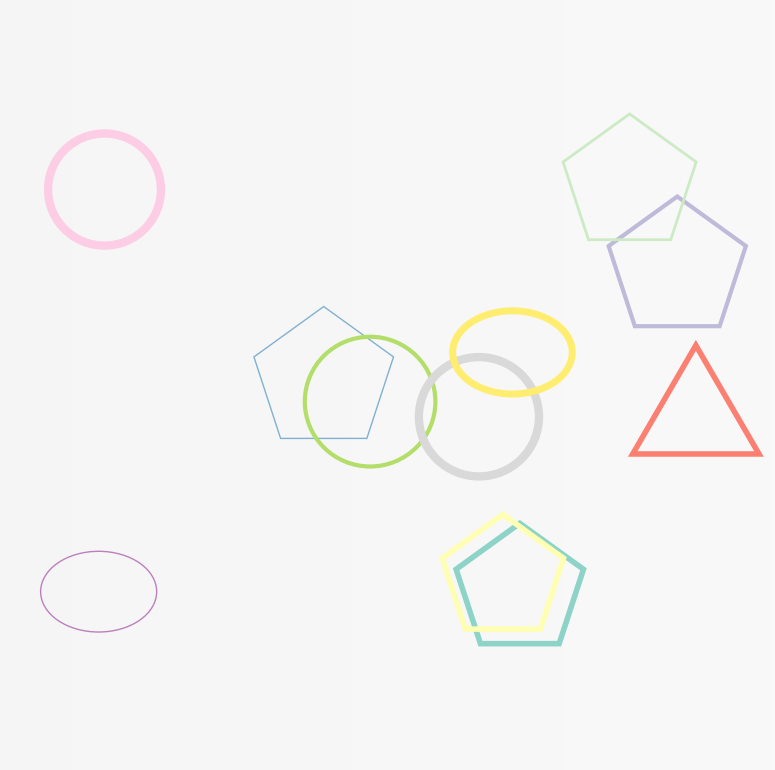[{"shape": "pentagon", "thickness": 2, "radius": 0.43, "center": [0.671, 0.234]}, {"shape": "pentagon", "thickness": 2, "radius": 0.41, "center": [0.649, 0.25]}, {"shape": "pentagon", "thickness": 1.5, "radius": 0.47, "center": [0.874, 0.652]}, {"shape": "triangle", "thickness": 2, "radius": 0.47, "center": [0.898, 0.457]}, {"shape": "pentagon", "thickness": 0.5, "radius": 0.47, "center": [0.418, 0.507]}, {"shape": "circle", "thickness": 1.5, "radius": 0.42, "center": [0.478, 0.478]}, {"shape": "circle", "thickness": 3, "radius": 0.36, "center": [0.135, 0.754]}, {"shape": "circle", "thickness": 3, "radius": 0.39, "center": [0.618, 0.459]}, {"shape": "oval", "thickness": 0.5, "radius": 0.37, "center": [0.127, 0.232]}, {"shape": "pentagon", "thickness": 1, "radius": 0.45, "center": [0.812, 0.762]}, {"shape": "oval", "thickness": 2.5, "radius": 0.39, "center": [0.661, 0.542]}]